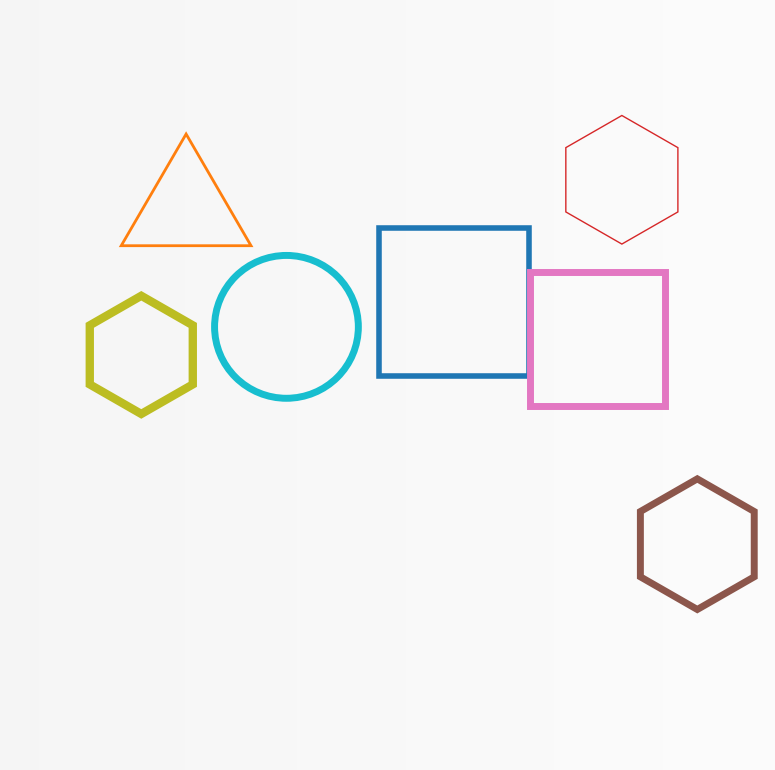[{"shape": "square", "thickness": 2, "radius": 0.48, "center": [0.586, 0.608]}, {"shape": "triangle", "thickness": 1, "radius": 0.48, "center": [0.24, 0.729]}, {"shape": "hexagon", "thickness": 0.5, "radius": 0.42, "center": [0.802, 0.767]}, {"shape": "hexagon", "thickness": 2.5, "radius": 0.42, "center": [0.9, 0.293]}, {"shape": "square", "thickness": 2.5, "radius": 0.44, "center": [0.771, 0.56]}, {"shape": "hexagon", "thickness": 3, "radius": 0.38, "center": [0.182, 0.539]}, {"shape": "circle", "thickness": 2.5, "radius": 0.46, "center": [0.37, 0.576]}]